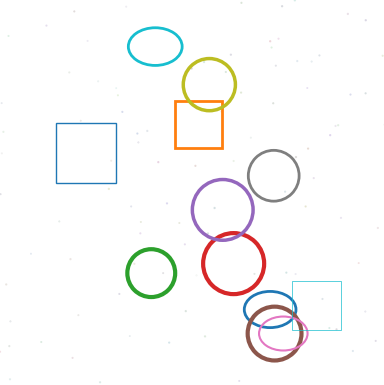[{"shape": "oval", "thickness": 2, "radius": 0.34, "center": [0.702, 0.196]}, {"shape": "square", "thickness": 1, "radius": 0.39, "center": [0.224, 0.602]}, {"shape": "square", "thickness": 2, "radius": 0.31, "center": [0.515, 0.677]}, {"shape": "circle", "thickness": 3, "radius": 0.31, "center": [0.393, 0.291]}, {"shape": "circle", "thickness": 3, "radius": 0.4, "center": [0.607, 0.315]}, {"shape": "circle", "thickness": 2.5, "radius": 0.39, "center": [0.578, 0.455]}, {"shape": "circle", "thickness": 3, "radius": 0.35, "center": [0.713, 0.134]}, {"shape": "oval", "thickness": 1.5, "radius": 0.32, "center": [0.736, 0.134]}, {"shape": "circle", "thickness": 2, "radius": 0.33, "center": [0.711, 0.544]}, {"shape": "circle", "thickness": 2.5, "radius": 0.34, "center": [0.544, 0.78]}, {"shape": "square", "thickness": 0.5, "radius": 0.32, "center": [0.821, 0.207]}, {"shape": "oval", "thickness": 2, "radius": 0.35, "center": [0.403, 0.879]}]